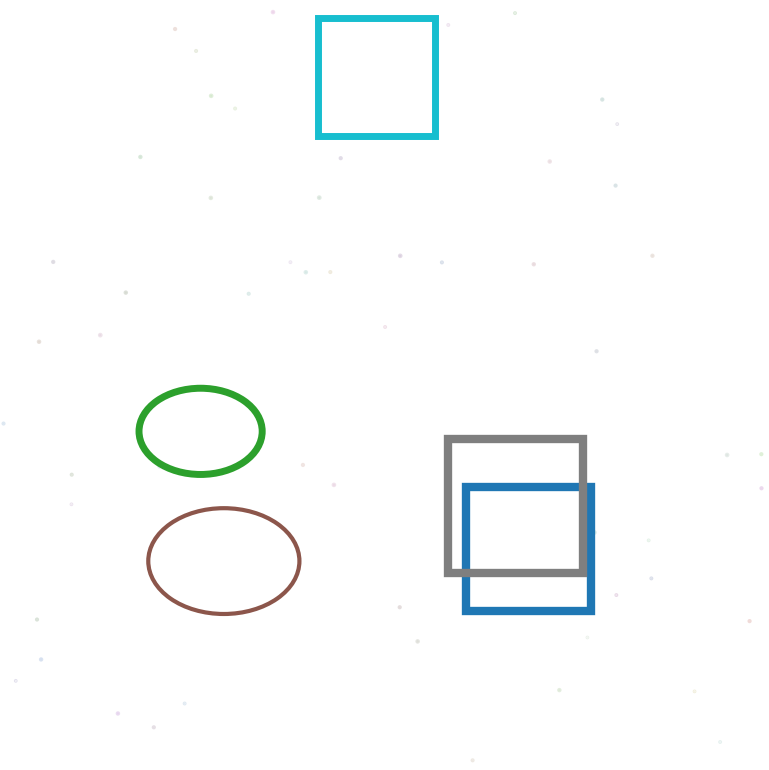[{"shape": "square", "thickness": 3, "radius": 0.4, "center": [0.686, 0.287]}, {"shape": "oval", "thickness": 2.5, "radius": 0.4, "center": [0.261, 0.44]}, {"shape": "oval", "thickness": 1.5, "radius": 0.49, "center": [0.291, 0.271]}, {"shape": "square", "thickness": 3, "radius": 0.44, "center": [0.669, 0.343]}, {"shape": "square", "thickness": 2.5, "radius": 0.38, "center": [0.489, 0.9]}]